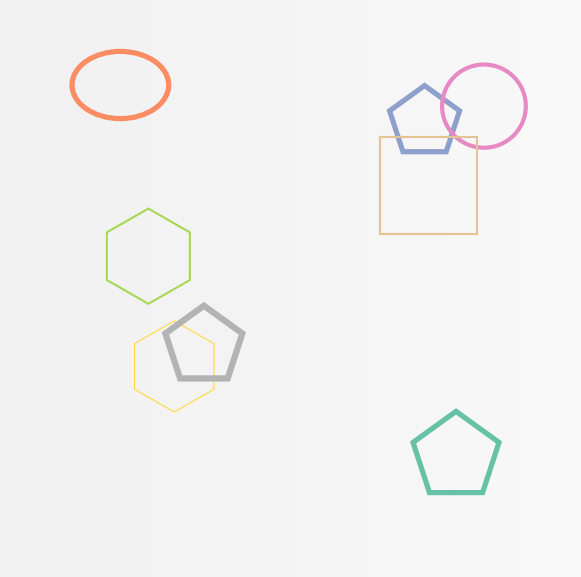[{"shape": "pentagon", "thickness": 2.5, "radius": 0.39, "center": [0.785, 0.209]}, {"shape": "oval", "thickness": 2.5, "radius": 0.42, "center": [0.207, 0.852]}, {"shape": "pentagon", "thickness": 2.5, "radius": 0.32, "center": [0.73, 0.788]}, {"shape": "circle", "thickness": 2, "radius": 0.36, "center": [0.833, 0.815]}, {"shape": "hexagon", "thickness": 1, "radius": 0.41, "center": [0.255, 0.556]}, {"shape": "hexagon", "thickness": 0.5, "radius": 0.39, "center": [0.3, 0.365]}, {"shape": "square", "thickness": 1, "radius": 0.42, "center": [0.737, 0.678]}, {"shape": "pentagon", "thickness": 3, "radius": 0.35, "center": [0.351, 0.4]}]